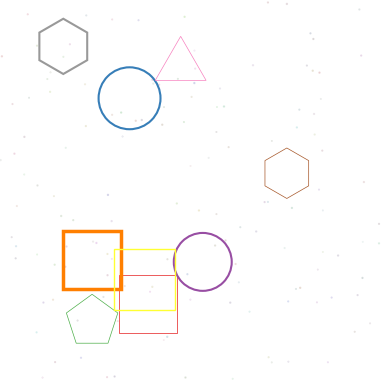[{"shape": "square", "thickness": 0.5, "radius": 0.37, "center": [0.385, 0.21]}, {"shape": "circle", "thickness": 1.5, "radius": 0.4, "center": [0.336, 0.745]}, {"shape": "pentagon", "thickness": 0.5, "radius": 0.35, "center": [0.239, 0.165]}, {"shape": "circle", "thickness": 1.5, "radius": 0.38, "center": [0.527, 0.32]}, {"shape": "square", "thickness": 2.5, "radius": 0.37, "center": [0.239, 0.324]}, {"shape": "square", "thickness": 1, "radius": 0.4, "center": [0.375, 0.273]}, {"shape": "hexagon", "thickness": 0.5, "radius": 0.33, "center": [0.745, 0.55]}, {"shape": "triangle", "thickness": 0.5, "radius": 0.38, "center": [0.469, 0.829]}, {"shape": "hexagon", "thickness": 1.5, "radius": 0.36, "center": [0.164, 0.88]}]